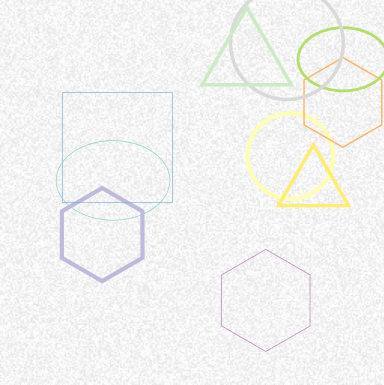[{"shape": "oval", "thickness": 0.5, "radius": 0.74, "center": [0.294, 0.531]}, {"shape": "circle", "thickness": 3, "radius": 0.56, "center": [0.754, 0.595]}, {"shape": "hexagon", "thickness": 3, "radius": 0.6, "center": [0.265, 0.391]}, {"shape": "square", "thickness": 0.5, "radius": 0.71, "center": [0.305, 0.619]}, {"shape": "hexagon", "thickness": 1, "radius": 0.58, "center": [0.891, 0.734]}, {"shape": "oval", "thickness": 2, "radius": 0.59, "center": [0.891, 0.846]}, {"shape": "circle", "thickness": 2.5, "radius": 0.73, "center": [0.745, 0.888]}, {"shape": "hexagon", "thickness": 0.5, "radius": 0.66, "center": [0.69, 0.22]}, {"shape": "triangle", "thickness": 2.5, "radius": 0.67, "center": [0.641, 0.847]}, {"shape": "triangle", "thickness": 2.5, "radius": 0.53, "center": [0.814, 0.519]}]